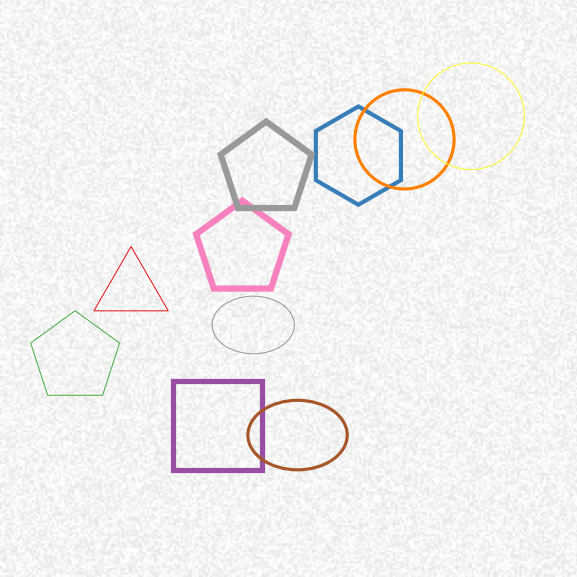[{"shape": "triangle", "thickness": 0.5, "radius": 0.37, "center": [0.227, 0.498]}, {"shape": "hexagon", "thickness": 2, "radius": 0.43, "center": [0.621, 0.73]}, {"shape": "pentagon", "thickness": 0.5, "radius": 0.4, "center": [0.13, 0.38]}, {"shape": "square", "thickness": 2.5, "radius": 0.38, "center": [0.376, 0.262]}, {"shape": "circle", "thickness": 1.5, "radius": 0.43, "center": [0.7, 0.758]}, {"shape": "circle", "thickness": 0.5, "radius": 0.46, "center": [0.816, 0.798]}, {"shape": "oval", "thickness": 1.5, "radius": 0.43, "center": [0.515, 0.246]}, {"shape": "pentagon", "thickness": 3, "radius": 0.42, "center": [0.42, 0.568]}, {"shape": "pentagon", "thickness": 3, "radius": 0.41, "center": [0.461, 0.706]}, {"shape": "oval", "thickness": 0.5, "radius": 0.36, "center": [0.439, 0.436]}]